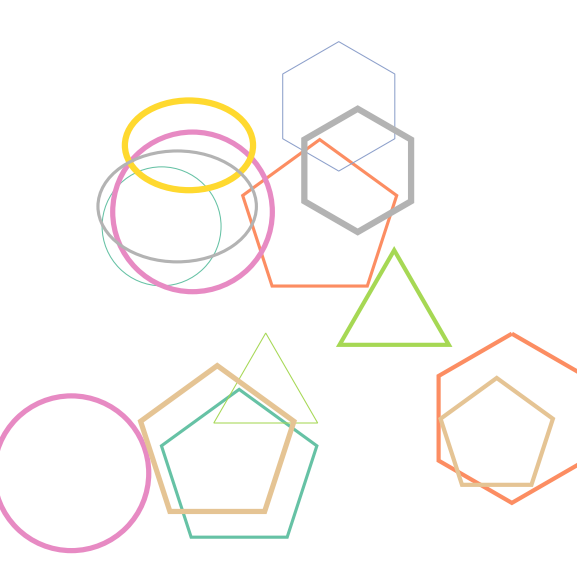[{"shape": "circle", "thickness": 0.5, "radius": 0.51, "center": [0.28, 0.607]}, {"shape": "pentagon", "thickness": 1.5, "radius": 0.71, "center": [0.414, 0.183]}, {"shape": "pentagon", "thickness": 1.5, "radius": 0.7, "center": [0.554, 0.617]}, {"shape": "hexagon", "thickness": 2, "radius": 0.73, "center": [0.886, 0.275]}, {"shape": "hexagon", "thickness": 0.5, "radius": 0.56, "center": [0.587, 0.815]}, {"shape": "circle", "thickness": 2.5, "radius": 0.69, "center": [0.333, 0.632]}, {"shape": "circle", "thickness": 2.5, "radius": 0.67, "center": [0.124, 0.18]}, {"shape": "triangle", "thickness": 2, "radius": 0.55, "center": [0.683, 0.457]}, {"shape": "triangle", "thickness": 0.5, "radius": 0.52, "center": [0.46, 0.319]}, {"shape": "oval", "thickness": 3, "radius": 0.55, "center": [0.327, 0.747]}, {"shape": "pentagon", "thickness": 2, "radius": 0.51, "center": [0.86, 0.242]}, {"shape": "pentagon", "thickness": 2.5, "radius": 0.7, "center": [0.376, 0.226]}, {"shape": "oval", "thickness": 1.5, "radius": 0.69, "center": [0.307, 0.642]}, {"shape": "hexagon", "thickness": 3, "radius": 0.53, "center": [0.619, 0.704]}]